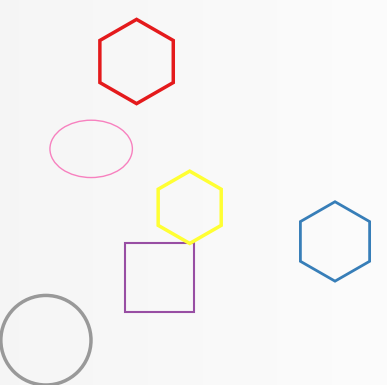[{"shape": "hexagon", "thickness": 2.5, "radius": 0.55, "center": [0.352, 0.84]}, {"shape": "hexagon", "thickness": 2, "radius": 0.52, "center": [0.865, 0.373]}, {"shape": "square", "thickness": 1.5, "radius": 0.45, "center": [0.411, 0.278]}, {"shape": "hexagon", "thickness": 2.5, "radius": 0.47, "center": [0.49, 0.462]}, {"shape": "oval", "thickness": 1, "radius": 0.53, "center": [0.235, 0.613]}, {"shape": "circle", "thickness": 2.5, "radius": 0.58, "center": [0.118, 0.116]}]